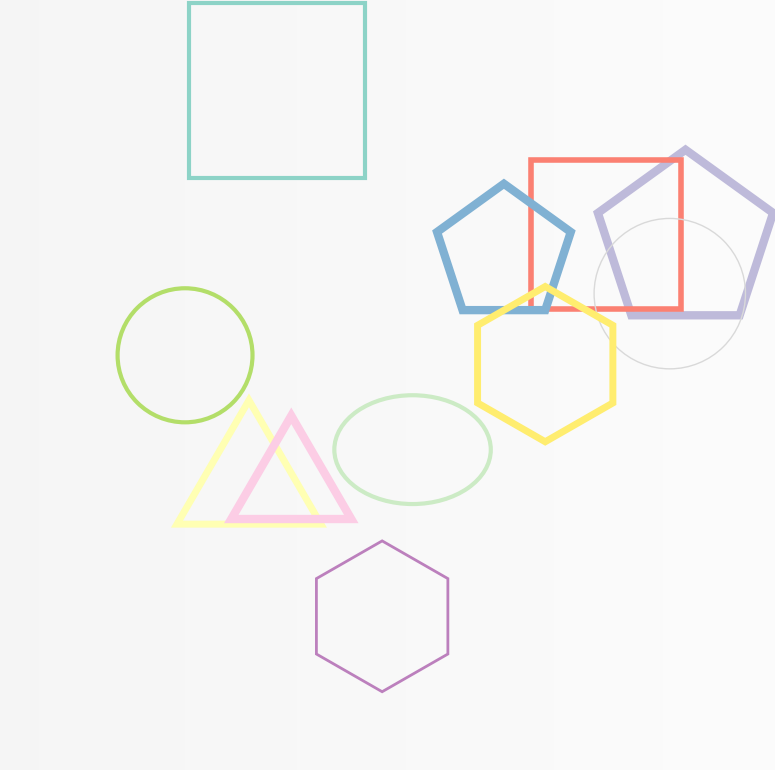[{"shape": "square", "thickness": 1.5, "radius": 0.57, "center": [0.358, 0.882]}, {"shape": "triangle", "thickness": 2.5, "radius": 0.54, "center": [0.321, 0.373]}, {"shape": "pentagon", "thickness": 3, "radius": 0.59, "center": [0.885, 0.687]}, {"shape": "square", "thickness": 2, "radius": 0.48, "center": [0.782, 0.695]}, {"shape": "pentagon", "thickness": 3, "radius": 0.45, "center": [0.65, 0.671]}, {"shape": "circle", "thickness": 1.5, "radius": 0.44, "center": [0.239, 0.539]}, {"shape": "triangle", "thickness": 3, "radius": 0.45, "center": [0.376, 0.371]}, {"shape": "circle", "thickness": 0.5, "radius": 0.49, "center": [0.864, 0.619]}, {"shape": "hexagon", "thickness": 1, "radius": 0.49, "center": [0.493, 0.2]}, {"shape": "oval", "thickness": 1.5, "radius": 0.5, "center": [0.532, 0.416]}, {"shape": "hexagon", "thickness": 2.5, "radius": 0.5, "center": [0.704, 0.527]}]